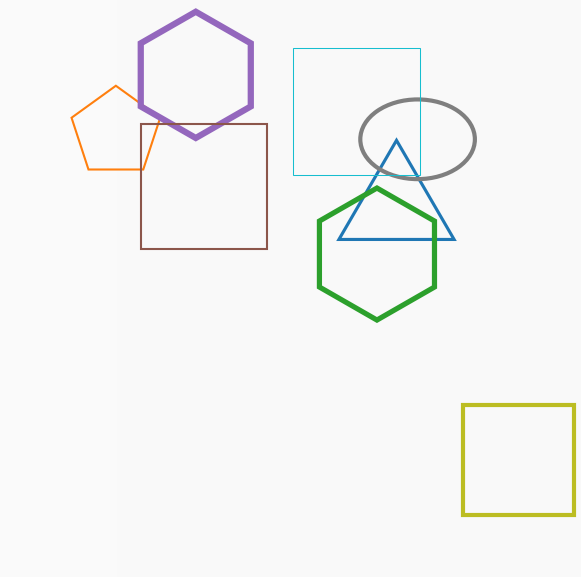[{"shape": "triangle", "thickness": 1.5, "radius": 0.57, "center": [0.682, 0.642]}, {"shape": "pentagon", "thickness": 1, "radius": 0.4, "center": [0.199, 0.77]}, {"shape": "hexagon", "thickness": 2.5, "radius": 0.57, "center": [0.649, 0.559]}, {"shape": "hexagon", "thickness": 3, "radius": 0.55, "center": [0.337, 0.87]}, {"shape": "square", "thickness": 1, "radius": 0.54, "center": [0.351, 0.676]}, {"shape": "oval", "thickness": 2, "radius": 0.49, "center": [0.718, 0.758]}, {"shape": "square", "thickness": 2, "radius": 0.48, "center": [0.892, 0.203]}, {"shape": "square", "thickness": 0.5, "radius": 0.55, "center": [0.613, 0.806]}]